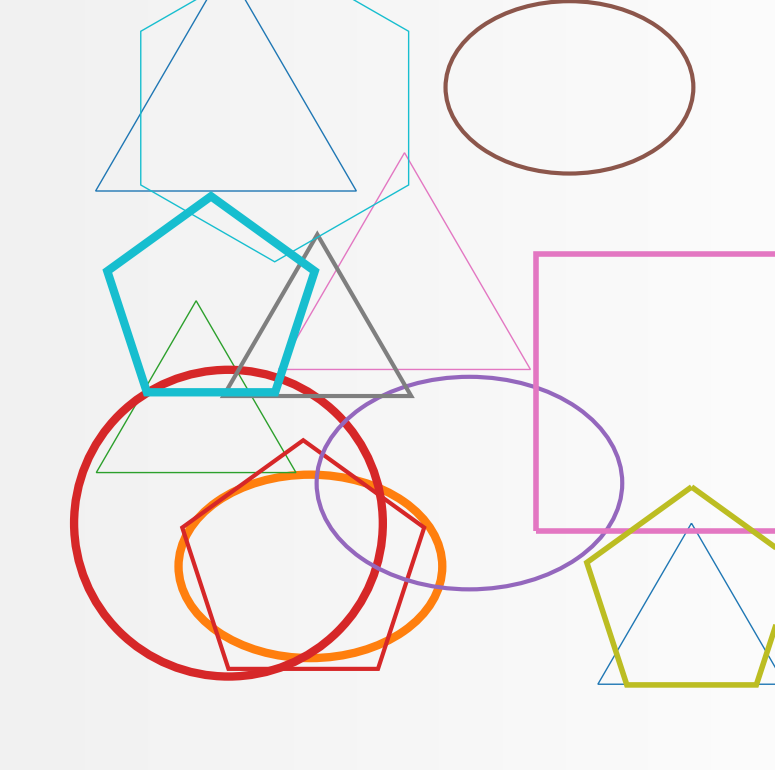[{"shape": "triangle", "thickness": 0.5, "radius": 0.97, "center": [0.292, 0.849]}, {"shape": "triangle", "thickness": 0.5, "radius": 0.7, "center": [0.892, 0.181]}, {"shape": "oval", "thickness": 3, "radius": 0.85, "center": [0.401, 0.264]}, {"shape": "triangle", "thickness": 0.5, "radius": 0.74, "center": [0.253, 0.461]}, {"shape": "circle", "thickness": 3, "radius": 1.0, "center": [0.295, 0.321]}, {"shape": "pentagon", "thickness": 1.5, "radius": 0.82, "center": [0.391, 0.264]}, {"shape": "oval", "thickness": 1.5, "radius": 0.99, "center": [0.606, 0.373]}, {"shape": "oval", "thickness": 1.5, "radius": 0.8, "center": [0.735, 0.887]}, {"shape": "triangle", "thickness": 0.5, "radius": 0.94, "center": [0.522, 0.614]}, {"shape": "square", "thickness": 2, "radius": 0.9, "center": [0.871, 0.491]}, {"shape": "triangle", "thickness": 1.5, "radius": 0.7, "center": [0.409, 0.556]}, {"shape": "pentagon", "thickness": 2, "radius": 0.71, "center": [0.892, 0.225]}, {"shape": "pentagon", "thickness": 3, "radius": 0.7, "center": [0.272, 0.604]}, {"shape": "hexagon", "thickness": 0.5, "radius": 1.0, "center": [0.354, 0.86]}]